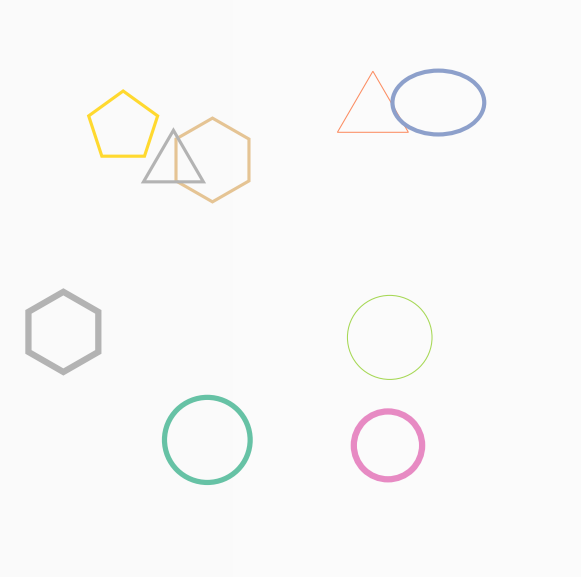[{"shape": "circle", "thickness": 2.5, "radius": 0.37, "center": [0.357, 0.237]}, {"shape": "triangle", "thickness": 0.5, "radius": 0.35, "center": [0.642, 0.805]}, {"shape": "oval", "thickness": 2, "radius": 0.39, "center": [0.754, 0.822]}, {"shape": "circle", "thickness": 3, "radius": 0.29, "center": [0.667, 0.228]}, {"shape": "circle", "thickness": 0.5, "radius": 0.36, "center": [0.671, 0.415]}, {"shape": "pentagon", "thickness": 1.5, "radius": 0.31, "center": [0.212, 0.779]}, {"shape": "hexagon", "thickness": 1.5, "radius": 0.36, "center": [0.366, 0.722]}, {"shape": "hexagon", "thickness": 3, "radius": 0.35, "center": [0.109, 0.424]}, {"shape": "triangle", "thickness": 1.5, "radius": 0.3, "center": [0.298, 0.714]}]